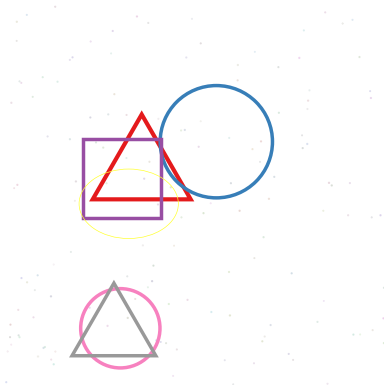[{"shape": "triangle", "thickness": 3, "radius": 0.73, "center": [0.368, 0.556]}, {"shape": "circle", "thickness": 2.5, "radius": 0.73, "center": [0.562, 0.632]}, {"shape": "square", "thickness": 2.5, "radius": 0.51, "center": [0.318, 0.536]}, {"shape": "oval", "thickness": 0.5, "radius": 0.64, "center": [0.334, 0.471]}, {"shape": "circle", "thickness": 2.5, "radius": 0.51, "center": [0.313, 0.147]}, {"shape": "triangle", "thickness": 2.5, "radius": 0.63, "center": [0.296, 0.139]}]